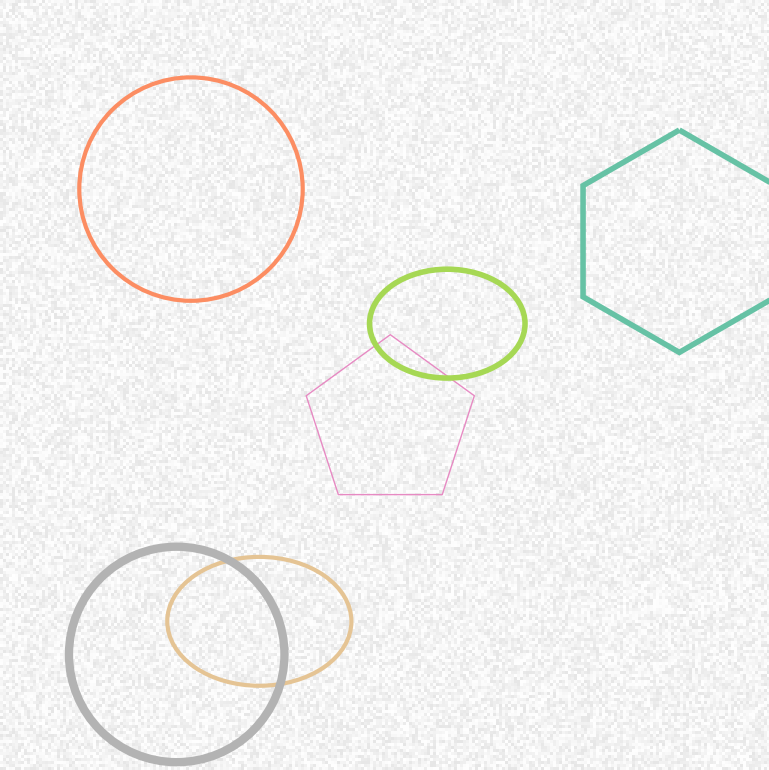[{"shape": "hexagon", "thickness": 2, "radius": 0.72, "center": [0.882, 0.687]}, {"shape": "circle", "thickness": 1.5, "radius": 0.73, "center": [0.248, 0.754]}, {"shape": "pentagon", "thickness": 0.5, "radius": 0.57, "center": [0.507, 0.451]}, {"shape": "oval", "thickness": 2, "radius": 0.5, "center": [0.581, 0.58]}, {"shape": "oval", "thickness": 1.5, "radius": 0.6, "center": [0.337, 0.193]}, {"shape": "circle", "thickness": 3, "radius": 0.7, "center": [0.229, 0.15]}]